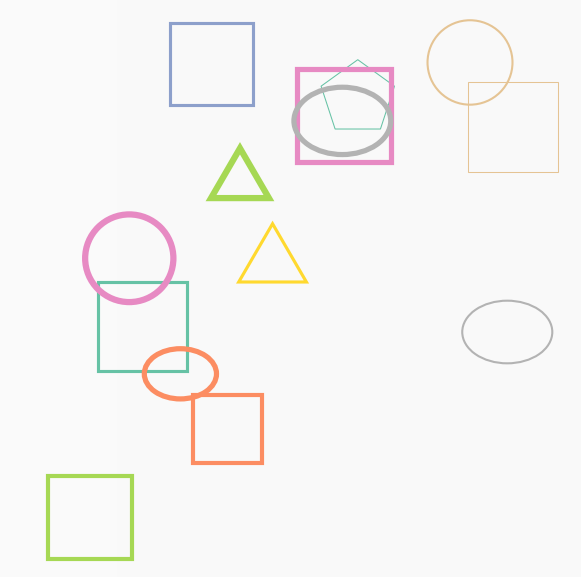[{"shape": "square", "thickness": 1.5, "radius": 0.38, "center": [0.245, 0.434]}, {"shape": "pentagon", "thickness": 0.5, "radius": 0.33, "center": [0.616, 0.829]}, {"shape": "oval", "thickness": 2.5, "radius": 0.31, "center": [0.31, 0.352]}, {"shape": "square", "thickness": 2, "radius": 0.29, "center": [0.392, 0.256]}, {"shape": "square", "thickness": 1.5, "radius": 0.36, "center": [0.364, 0.888]}, {"shape": "circle", "thickness": 3, "radius": 0.38, "center": [0.222, 0.552]}, {"shape": "square", "thickness": 2.5, "radius": 0.4, "center": [0.592, 0.799]}, {"shape": "square", "thickness": 2, "radius": 0.36, "center": [0.154, 0.103]}, {"shape": "triangle", "thickness": 3, "radius": 0.29, "center": [0.413, 0.685]}, {"shape": "triangle", "thickness": 1.5, "radius": 0.34, "center": [0.469, 0.544]}, {"shape": "circle", "thickness": 1, "radius": 0.37, "center": [0.809, 0.891]}, {"shape": "square", "thickness": 0.5, "radius": 0.39, "center": [0.882, 0.779]}, {"shape": "oval", "thickness": 1, "radius": 0.39, "center": [0.873, 0.424]}, {"shape": "oval", "thickness": 2.5, "radius": 0.42, "center": [0.589, 0.79]}]